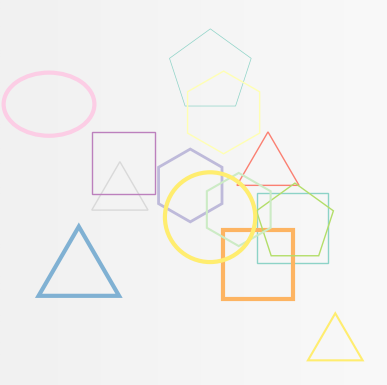[{"shape": "pentagon", "thickness": 0.5, "radius": 0.55, "center": [0.543, 0.814]}, {"shape": "square", "thickness": 1, "radius": 0.46, "center": [0.755, 0.407]}, {"shape": "hexagon", "thickness": 1, "radius": 0.54, "center": [0.577, 0.708]}, {"shape": "hexagon", "thickness": 2, "radius": 0.47, "center": [0.491, 0.518]}, {"shape": "triangle", "thickness": 1, "radius": 0.46, "center": [0.692, 0.565]}, {"shape": "triangle", "thickness": 3, "radius": 0.6, "center": [0.203, 0.292]}, {"shape": "square", "thickness": 3, "radius": 0.45, "center": [0.666, 0.313]}, {"shape": "pentagon", "thickness": 1, "radius": 0.52, "center": [0.761, 0.42]}, {"shape": "oval", "thickness": 3, "radius": 0.59, "center": [0.126, 0.729]}, {"shape": "triangle", "thickness": 1, "radius": 0.42, "center": [0.309, 0.496]}, {"shape": "square", "thickness": 1, "radius": 0.4, "center": [0.319, 0.576]}, {"shape": "hexagon", "thickness": 1.5, "radius": 0.48, "center": [0.616, 0.456]}, {"shape": "triangle", "thickness": 1.5, "radius": 0.41, "center": [0.865, 0.105]}, {"shape": "circle", "thickness": 3, "radius": 0.58, "center": [0.542, 0.436]}]